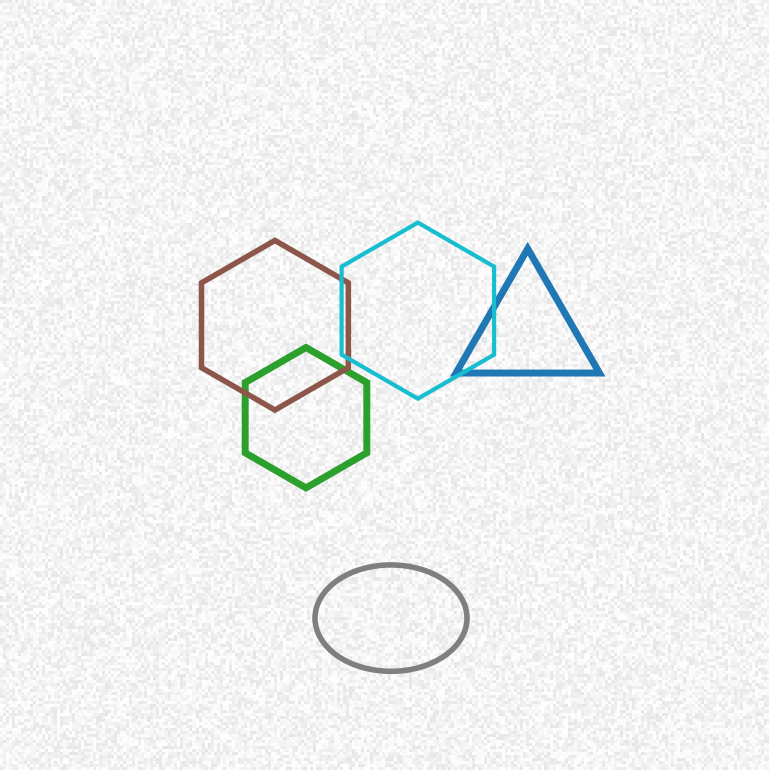[{"shape": "triangle", "thickness": 2.5, "radius": 0.54, "center": [0.685, 0.569]}, {"shape": "hexagon", "thickness": 2.5, "radius": 0.46, "center": [0.397, 0.458]}, {"shape": "hexagon", "thickness": 2, "radius": 0.55, "center": [0.357, 0.578]}, {"shape": "oval", "thickness": 2, "radius": 0.49, "center": [0.508, 0.197]}, {"shape": "hexagon", "thickness": 1.5, "radius": 0.57, "center": [0.543, 0.597]}]